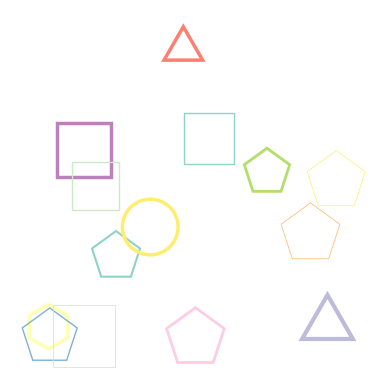[{"shape": "square", "thickness": 1, "radius": 0.33, "center": [0.542, 0.64]}, {"shape": "pentagon", "thickness": 1.5, "radius": 0.33, "center": [0.301, 0.334]}, {"shape": "hexagon", "thickness": 2.5, "radius": 0.29, "center": [0.126, 0.152]}, {"shape": "triangle", "thickness": 3, "radius": 0.38, "center": [0.851, 0.158]}, {"shape": "triangle", "thickness": 2.5, "radius": 0.29, "center": [0.476, 0.873]}, {"shape": "pentagon", "thickness": 1, "radius": 0.37, "center": [0.129, 0.125]}, {"shape": "pentagon", "thickness": 0.5, "radius": 0.4, "center": [0.806, 0.393]}, {"shape": "pentagon", "thickness": 2, "radius": 0.31, "center": [0.693, 0.553]}, {"shape": "pentagon", "thickness": 2, "radius": 0.39, "center": [0.508, 0.122]}, {"shape": "square", "thickness": 0.5, "radius": 0.4, "center": [0.218, 0.127]}, {"shape": "square", "thickness": 2.5, "radius": 0.35, "center": [0.218, 0.61]}, {"shape": "square", "thickness": 1, "radius": 0.31, "center": [0.248, 0.517]}, {"shape": "circle", "thickness": 2.5, "radius": 0.36, "center": [0.39, 0.41]}, {"shape": "pentagon", "thickness": 0.5, "radius": 0.4, "center": [0.873, 0.53]}]